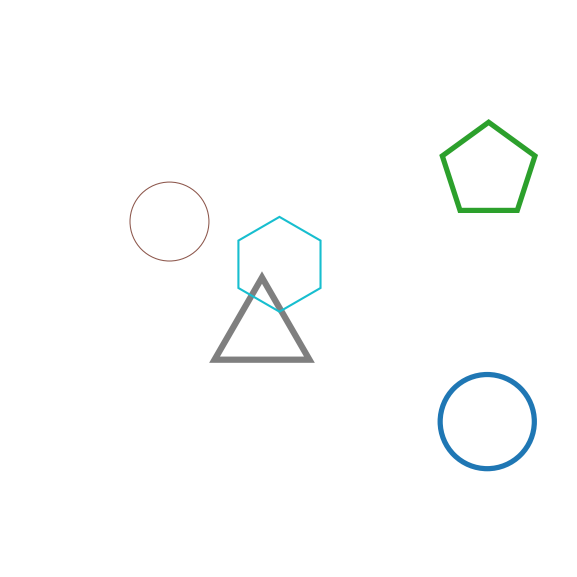[{"shape": "circle", "thickness": 2.5, "radius": 0.41, "center": [0.844, 0.269]}, {"shape": "pentagon", "thickness": 2.5, "radius": 0.42, "center": [0.846, 0.703]}, {"shape": "circle", "thickness": 0.5, "radius": 0.34, "center": [0.293, 0.616]}, {"shape": "triangle", "thickness": 3, "radius": 0.47, "center": [0.454, 0.424]}, {"shape": "hexagon", "thickness": 1, "radius": 0.41, "center": [0.484, 0.541]}]